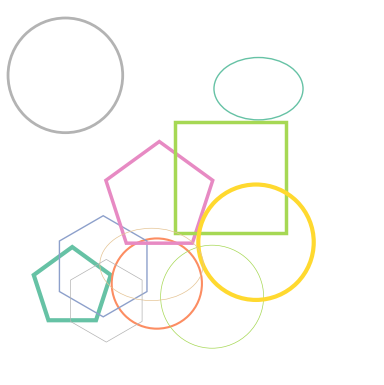[{"shape": "pentagon", "thickness": 3, "radius": 0.53, "center": [0.188, 0.253]}, {"shape": "oval", "thickness": 1, "radius": 0.58, "center": [0.671, 0.77]}, {"shape": "circle", "thickness": 1.5, "radius": 0.59, "center": [0.407, 0.263]}, {"shape": "hexagon", "thickness": 1, "radius": 0.66, "center": [0.268, 0.308]}, {"shape": "pentagon", "thickness": 2.5, "radius": 0.73, "center": [0.414, 0.486]}, {"shape": "circle", "thickness": 0.5, "radius": 0.67, "center": [0.551, 0.229]}, {"shape": "square", "thickness": 2.5, "radius": 0.72, "center": [0.599, 0.539]}, {"shape": "circle", "thickness": 3, "radius": 0.75, "center": [0.665, 0.371]}, {"shape": "oval", "thickness": 0.5, "radius": 0.67, "center": [0.394, 0.313]}, {"shape": "hexagon", "thickness": 0.5, "radius": 0.54, "center": [0.276, 0.219]}, {"shape": "circle", "thickness": 2, "radius": 0.74, "center": [0.17, 0.804]}]